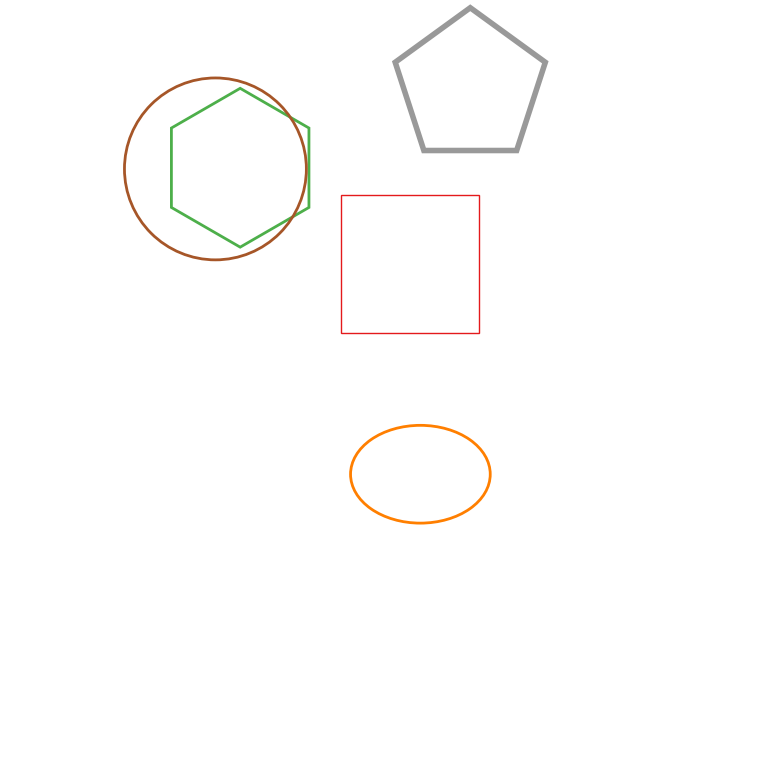[{"shape": "square", "thickness": 0.5, "radius": 0.45, "center": [0.532, 0.657]}, {"shape": "hexagon", "thickness": 1, "radius": 0.52, "center": [0.312, 0.782]}, {"shape": "oval", "thickness": 1, "radius": 0.45, "center": [0.546, 0.384]}, {"shape": "circle", "thickness": 1, "radius": 0.59, "center": [0.28, 0.781]}, {"shape": "pentagon", "thickness": 2, "radius": 0.51, "center": [0.611, 0.887]}]